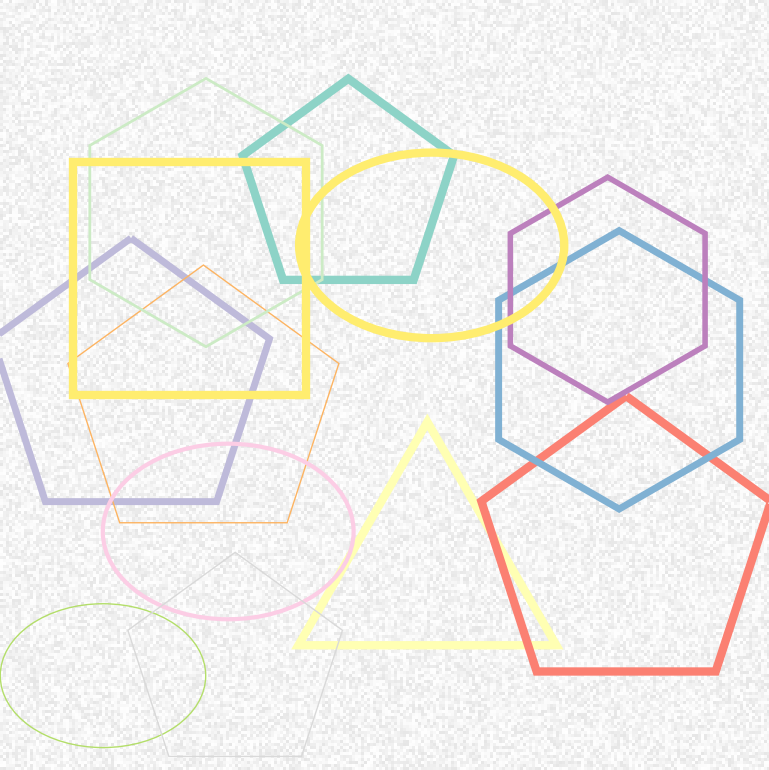[{"shape": "pentagon", "thickness": 3, "radius": 0.72, "center": [0.452, 0.753]}, {"shape": "triangle", "thickness": 3, "radius": 0.97, "center": [0.555, 0.259]}, {"shape": "pentagon", "thickness": 2.5, "radius": 0.95, "center": [0.17, 0.502]}, {"shape": "pentagon", "thickness": 3, "radius": 0.99, "center": [0.813, 0.288]}, {"shape": "hexagon", "thickness": 2.5, "radius": 0.9, "center": [0.804, 0.52]}, {"shape": "pentagon", "thickness": 0.5, "radius": 0.92, "center": [0.264, 0.471]}, {"shape": "oval", "thickness": 0.5, "radius": 0.67, "center": [0.134, 0.123]}, {"shape": "oval", "thickness": 1.5, "radius": 0.81, "center": [0.296, 0.31]}, {"shape": "pentagon", "thickness": 0.5, "radius": 0.73, "center": [0.305, 0.136]}, {"shape": "hexagon", "thickness": 2, "radius": 0.73, "center": [0.789, 0.624]}, {"shape": "hexagon", "thickness": 1, "radius": 0.87, "center": [0.268, 0.724]}, {"shape": "square", "thickness": 3, "radius": 0.76, "center": [0.246, 0.638]}, {"shape": "oval", "thickness": 3, "radius": 0.86, "center": [0.561, 0.681]}]